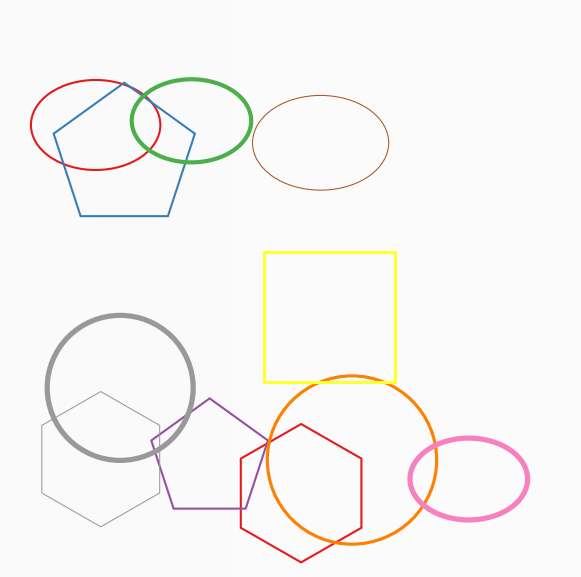[{"shape": "hexagon", "thickness": 1, "radius": 0.6, "center": [0.518, 0.145]}, {"shape": "oval", "thickness": 1, "radius": 0.56, "center": [0.165, 0.783]}, {"shape": "pentagon", "thickness": 1, "radius": 0.64, "center": [0.214, 0.728]}, {"shape": "oval", "thickness": 2, "radius": 0.51, "center": [0.329, 0.79]}, {"shape": "pentagon", "thickness": 1, "radius": 0.53, "center": [0.361, 0.204]}, {"shape": "circle", "thickness": 1.5, "radius": 0.73, "center": [0.606, 0.203]}, {"shape": "square", "thickness": 1.5, "radius": 0.56, "center": [0.567, 0.45]}, {"shape": "oval", "thickness": 0.5, "radius": 0.59, "center": [0.552, 0.752]}, {"shape": "oval", "thickness": 2.5, "radius": 0.51, "center": [0.807, 0.17]}, {"shape": "circle", "thickness": 2.5, "radius": 0.63, "center": [0.207, 0.327]}, {"shape": "hexagon", "thickness": 0.5, "radius": 0.59, "center": [0.173, 0.204]}]